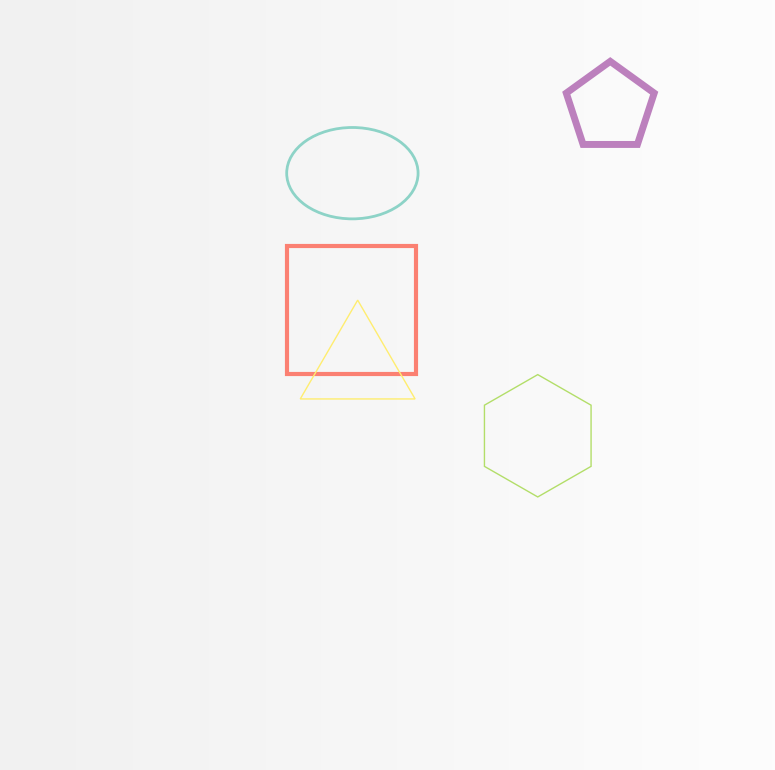[{"shape": "oval", "thickness": 1, "radius": 0.42, "center": [0.455, 0.775]}, {"shape": "square", "thickness": 1.5, "radius": 0.41, "center": [0.453, 0.598]}, {"shape": "hexagon", "thickness": 0.5, "radius": 0.4, "center": [0.694, 0.434]}, {"shape": "pentagon", "thickness": 2.5, "radius": 0.3, "center": [0.787, 0.861]}, {"shape": "triangle", "thickness": 0.5, "radius": 0.43, "center": [0.462, 0.525]}]